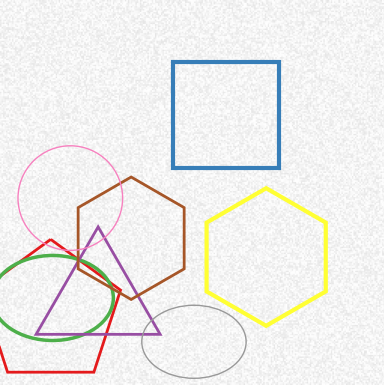[{"shape": "pentagon", "thickness": 2, "radius": 0.95, "center": [0.132, 0.188]}, {"shape": "square", "thickness": 3, "radius": 0.69, "center": [0.588, 0.702]}, {"shape": "oval", "thickness": 2.5, "radius": 0.79, "center": [0.137, 0.226]}, {"shape": "triangle", "thickness": 2, "radius": 0.93, "center": [0.255, 0.225]}, {"shape": "hexagon", "thickness": 3, "radius": 0.89, "center": [0.691, 0.332]}, {"shape": "hexagon", "thickness": 2, "radius": 0.79, "center": [0.341, 0.381]}, {"shape": "circle", "thickness": 1, "radius": 0.68, "center": [0.183, 0.485]}, {"shape": "oval", "thickness": 1, "radius": 0.68, "center": [0.504, 0.112]}]